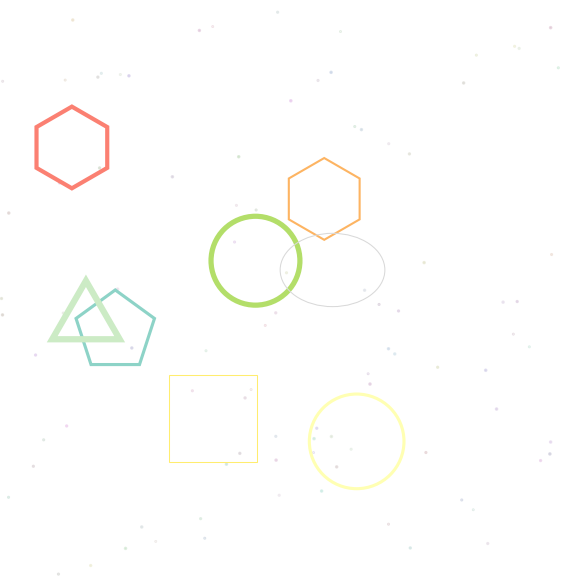[{"shape": "pentagon", "thickness": 1.5, "radius": 0.36, "center": [0.2, 0.426]}, {"shape": "circle", "thickness": 1.5, "radius": 0.41, "center": [0.618, 0.235]}, {"shape": "hexagon", "thickness": 2, "radius": 0.35, "center": [0.124, 0.744]}, {"shape": "hexagon", "thickness": 1, "radius": 0.35, "center": [0.561, 0.655]}, {"shape": "circle", "thickness": 2.5, "radius": 0.38, "center": [0.442, 0.548]}, {"shape": "oval", "thickness": 0.5, "radius": 0.45, "center": [0.576, 0.532]}, {"shape": "triangle", "thickness": 3, "radius": 0.34, "center": [0.149, 0.445]}, {"shape": "square", "thickness": 0.5, "radius": 0.38, "center": [0.369, 0.274]}]